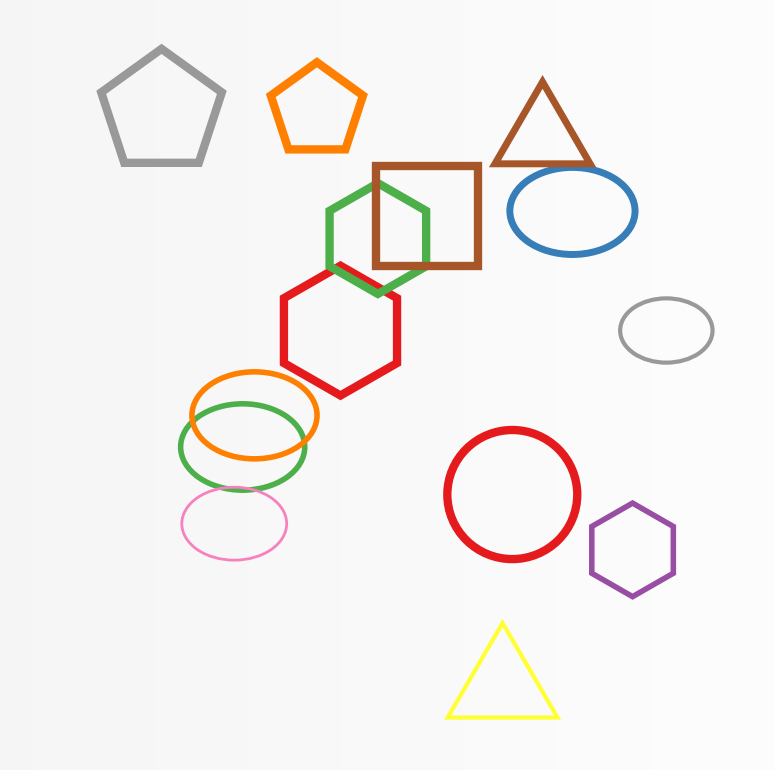[{"shape": "hexagon", "thickness": 3, "radius": 0.42, "center": [0.439, 0.571]}, {"shape": "circle", "thickness": 3, "radius": 0.42, "center": [0.661, 0.358]}, {"shape": "oval", "thickness": 2.5, "radius": 0.4, "center": [0.739, 0.726]}, {"shape": "hexagon", "thickness": 3, "radius": 0.36, "center": [0.488, 0.69]}, {"shape": "oval", "thickness": 2, "radius": 0.4, "center": [0.313, 0.42]}, {"shape": "hexagon", "thickness": 2, "radius": 0.3, "center": [0.816, 0.286]}, {"shape": "pentagon", "thickness": 3, "radius": 0.31, "center": [0.409, 0.857]}, {"shape": "oval", "thickness": 2, "radius": 0.4, "center": [0.328, 0.461]}, {"shape": "triangle", "thickness": 1.5, "radius": 0.41, "center": [0.648, 0.109]}, {"shape": "triangle", "thickness": 2.5, "radius": 0.35, "center": [0.7, 0.823]}, {"shape": "square", "thickness": 3, "radius": 0.33, "center": [0.551, 0.72]}, {"shape": "oval", "thickness": 1, "radius": 0.34, "center": [0.302, 0.32]}, {"shape": "oval", "thickness": 1.5, "radius": 0.3, "center": [0.86, 0.571]}, {"shape": "pentagon", "thickness": 3, "radius": 0.41, "center": [0.208, 0.855]}]